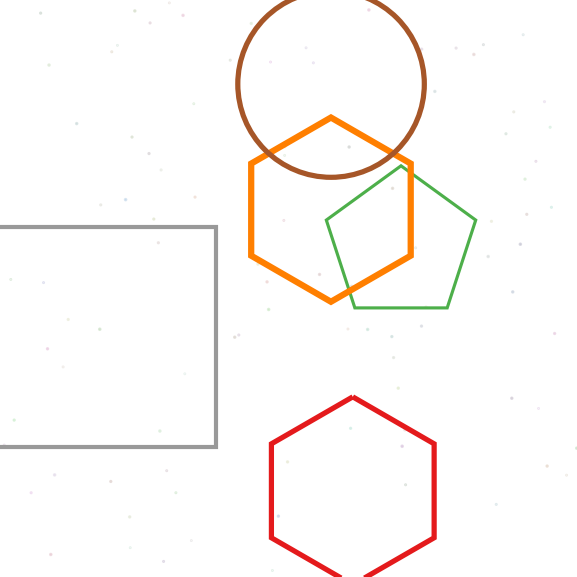[{"shape": "hexagon", "thickness": 2.5, "radius": 0.81, "center": [0.611, 0.149]}, {"shape": "pentagon", "thickness": 1.5, "radius": 0.68, "center": [0.694, 0.576]}, {"shape": "hexagon", "thickness": 3, "radius": 0.8, "center": [0.573, 0.636]}, {"shape": "circle", "thickness": 2.5, "radius": 0.81, "center": [0.573, 0.854]}, {"shape": "square", "thickness": 2, "radius": 0.95, "center": [0.183, 0.416]}]